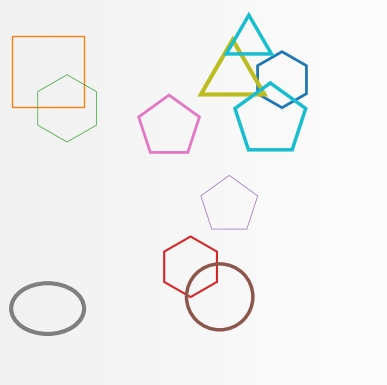[{"shape": "hexagon", "thickness": 2, "radius": 0.36, "center": [0.728, 0.793]}, {"shape": "square", "thickness": 1, "radius": 0.47, "center": [0.124, 0.815]}, {"shape": "hexagon", "thickness": 0.5, "radius": 0.44, "center": [0.173, 0.719]}, {"shape": "hexagon", "thickness": 1.5, "radius": 0.39, "center": [0.492, 0.307]}, {"shape": "pentagon", "thickness": 0.5, "radius": 0.39, "center": [0.592, 0.467]}, {"shape": "circle", "thickness": 2.5, "radius": 0.43, "center": [0.567, 0.229]}, {"shape": "pentagon", "thickness": 2, "radius": 0.41, "center": [0.436, 0.671]}, {"shape": "oval", "thickness": 3, "radius": 0.47, "center": [0.123, 0.198]}, {"shape": "triangle", "thickness": 3, "radius": 0.47, "center": [0.6, 0.802]}, {"shape": "triangle", "thickness": 2.5, "radius": 0.34, "center": [0.642, 0.894]}, {"shape": "pentagon", "thickness": 2.5, "radius": 0.48, "center": [0.698, 0.689]}]